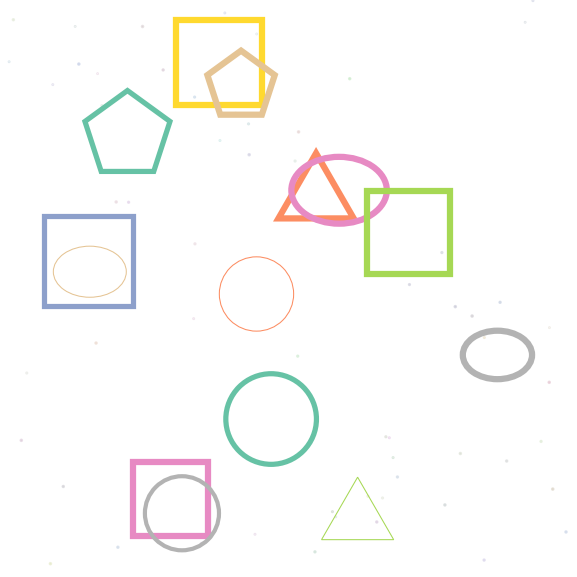[{"shape": "circle", "thickness": 2.5, "radius": 0.39, "center": [0.469, 0.274]}, {"shape": "pentagon", "thickness": 2.5, "radius": 0.39, "center": [0.221, 0.765]}, {"shape": "triangle", "thickness": 3, "radius": 0.38, "center": [0.547, 0.659]}, {"shape": "circle", "thickness": 0.5, "radius": 0.32, "center": [0.444, 0.49]}, {"shape": "square", "thickness": 2.5, "radius": 0.39, "center": [0.153, 0.547]}, {"shape": "oval", "thickness": 3, "radius": 0.41, "center": [0.587, 0.67]}, {"shape": "square", "thickness": 3, "radius": 0.32, "center": [0.295, 0.136]}, {"shape": "square", "thickness": 3, "radius": 0.36, "center": [0.707, 0.597]}, {"shape": "triangle", "thickness": 0.5, "radius": 0.36, "center": [0.619, 0.101]}, {"shape": "square", "thickness": 3, "radius": 0.37, "center": [0.379, 0.89]}, {"shape": "pentagon", "thickness": 3, "radius": 0.31, "center": [0.417, 0.85]}, {"shape": "oval", "thickness": 0.5, "radius": 0.32, "center": [0.156, 0.529]}, {"shape": "circle", "thickness": 2, "radius": 0.32, "center": [0.315, 0.11]}, {"shape": "oval", "thickness": 3, "radius": 0.3, "center": [0.861, 0.385]}]